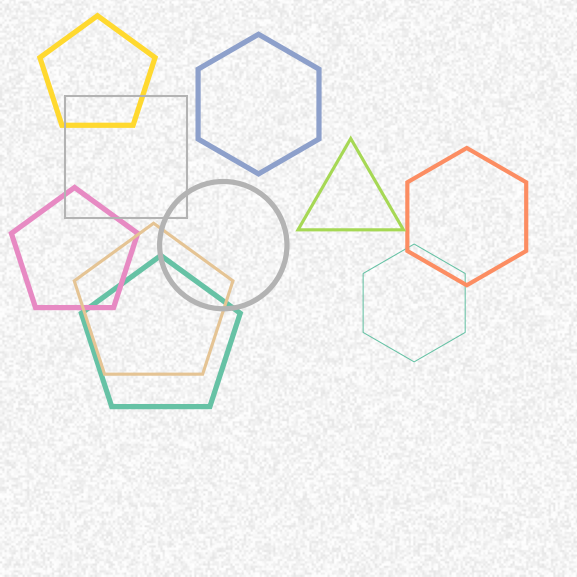[{"shape": "hexagon", "thickness": 0.5, "radius": 0.51, "center": [0.717, 0.475]}, {"shape": "pentagon", "thickness": 2.5, "radius": 0.72, "center": [0.278, 0.412]}, {"shape": "hexagon", "thickness": 2, "radius": 0.59, "center": [0.808, 0.624]}, {"shape": "hexagon", "thickness": 2.5, "radius": 0.6, "center": [0.448, 0.819]}, {"shape": "pentagon", "thickness": 2.5, "radius": 0.57, "center": [0.129, 0.56]}, {"shape": "triangle", "thickness": 1.5, "radius": 0.53, "center": [0.607, 0.654]}, {"shape": "pentagon", "thickness": 2.5, "radius": 0.52, "center": [0.169, 0.867]}, {"shape": "pentagon", "thickness": 1.5, "radius": 0.72, "center": [0.266, 0.468]}, {"shape": "circle", "thickness": 2.5, "radius": 0.55, "center": [0.387, 0.575]}, {"shape": "square", "thickness": 1, "radius": 0.53, "center": [0.218, 0.727]}]